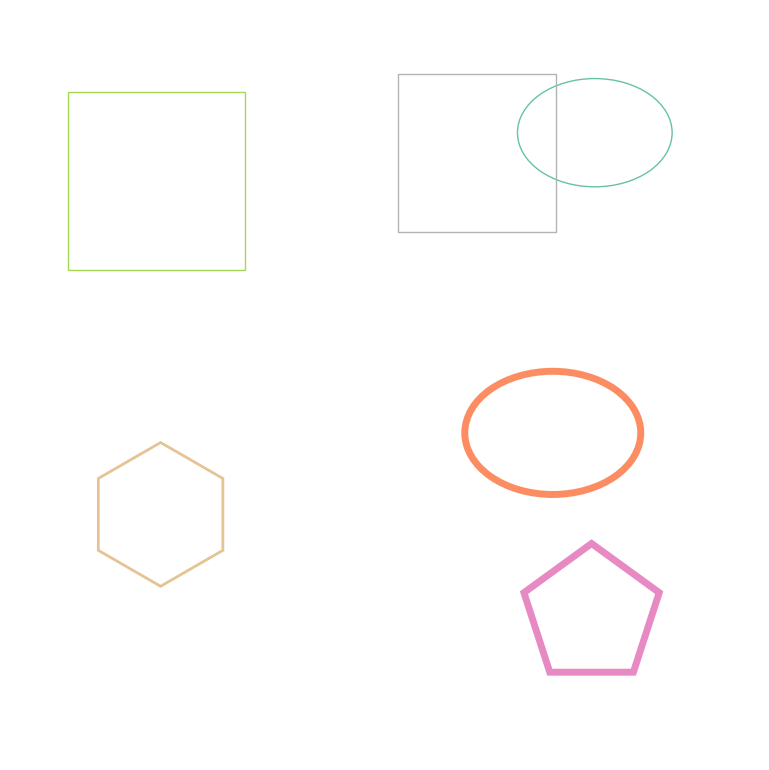[{"shape": "oval", "thickness": 0.5, "radius": 0.5, "center": [0.772, 0.828]}, {"shape": "oval", "thickness": 2.5, "radius": 0.57, "center": [0.718, 0.438]}, {"shape": "pentagon", "thickness": 2.5, "radius": 0.46, "center": [0.768, 0.202]}, {"shape": "square", "thickness": 0.5, "radius": 0.58, "center": [0.203, 0.765]}, {"shape": "hexagon", "thickness": 1, "radius": 0.47, "center": [0.209, 0.332]}, {"shape": "square", "thickness": 0.5, "radius": 0.51, "center": [0.619, 0.801]}]